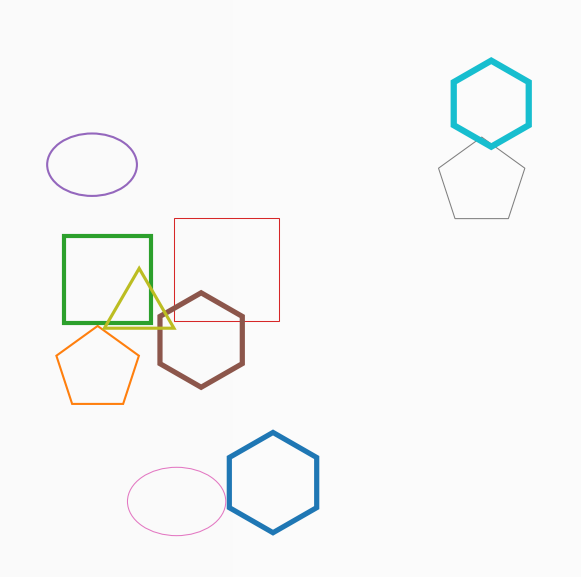[{"shape": "hexagon", "thickness": 2.5, "radius": 0.43, "center": [0.47, 0.164]}, {"shape": "pentagon", "thickness": 1, "radius": 0.37, "center": [0.168, 0.36]}, {"shape": "square", "thickness": 2, "radius": 0.38, "center": [0.185, 0.515]}, {"shape": "square", "thickness": 0.5, "radius": 0.45, "center": [0.39, 0.532]}, {"shape": "oval", "thickness": 1, "radius": 0.39, "center": [0.158, 0.714]}, {"shape": "hexagon", "thickness": 2.5, "radius": 0.41, "center": [0.346, 0.41]}, {"shape": "oval", "thickness": 0.5, "radius": 0.42, "center": [0.304, 0.131]}, {"shape": "pentagon", "thickness": 0.5, "radius": 0.39, "center": [0.829, 0.684]}, {"shape": "triangle", "thickness": 1.5, "radius": 0.35, "center": [0.239, 0.465]}, {"shape": "hexagon", "thickness": 3, "radius": 0.37, "center": [0.845, 0.82]}]